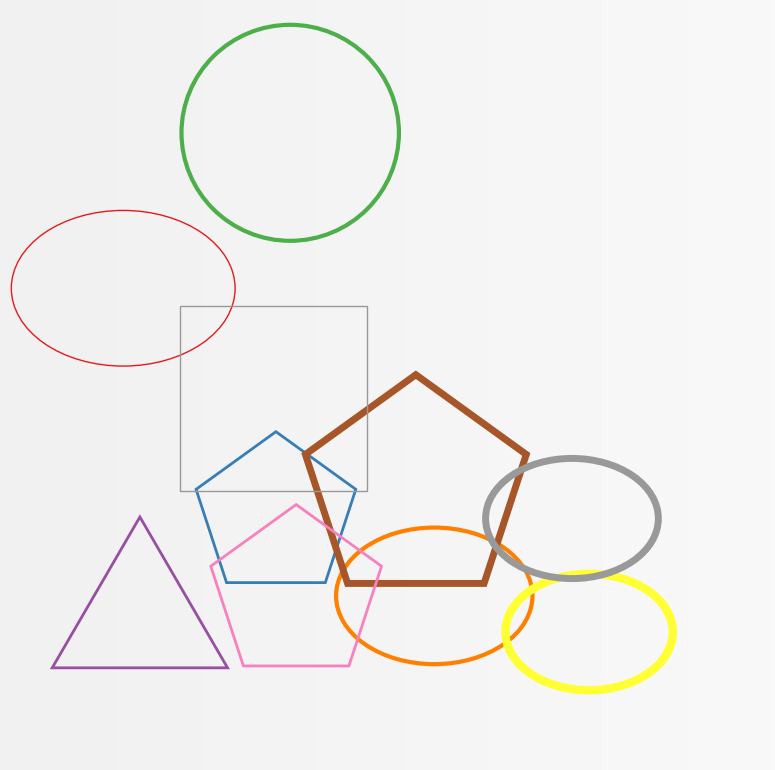[{"shape": "oval", "thickness": 0.5, "radius": 0.72, "center": [0.159, 0.626]}, {"shape": "pentagon", "thickness": 1, "radius": 0.54, "center": [0.356, 0.331]}, {"shape": "circle", "thickness": 1.5, "radius": 0.7, "center": [0.374, 0.828]}, {"shape": "triangle", "thickness": 1, "radius": 0.65, "center": [0.181, 0.198]}, {"shape": "oval", "thickness": 1.5, "radius": 0.63, "center": [0.56, 0.226]}, {"shape": "oval", "thickness": 3, "radius": 0.54, "center": [0.76, 0.179]}, {"shape": "pentagon", "thickness": 2.5, "radius": 0.75, "center": [0.537, 0.364]}, {"shape": "pentagon", "thickness": 1, "radius": 0.58, "center": [0.382, 0.229]}, {"shape": "oval", "thickness": 2.5, "radius": 0.56, "center": [0.738, 0.327]}, {"shape": "square", "thickness": 0.5, "radius": 0.6, "center": [0.353, 0.483]}]